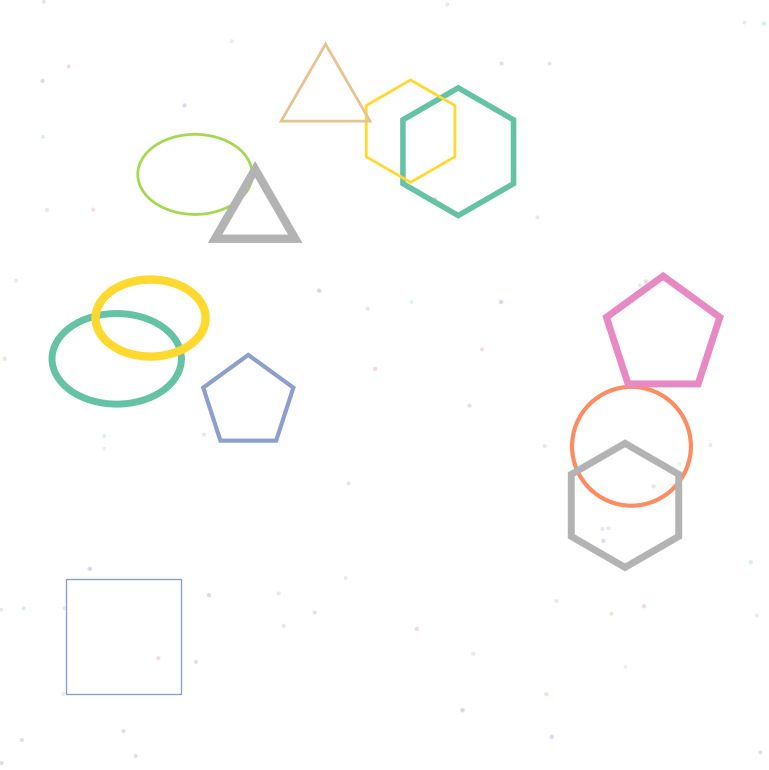[{"shape": "hexagon", "thickness": 2, "radius": 0.41, "center": [0.595, 0.803]}, {"shape": "oval", "thickness": 2.5, "radius": 0.42, "center": [0.152, 0.534]}, {"shape": "circle", "thickness": 1.5, "radius": 0.39, "center": [0.82, 0.42]}, {"shape": "pentagon", "thickness": 1.5, "radius": 0.31, "center": [0.322, 0.478]}, {"shape": "square", "thickness": 0.5, "radius": 0.37, "center": [0.161, 0.173]}, {"shape": "pentagon", "thickness": 2.5, "radius": 0.39, "center": [0.861, 0.564]}, {"shape": "oval", "thickness": 1, "radius": 0.37, "center": [0.253, 0.774]}, {"shape": "oval", "thickness": 3, "radius": 0.36, "center": [0.196, 0.587]}, {"shape": "hexagon", "thickness": 1, "radius": 0.33, "center": [0.533, 0.83]}, {"shape": "triangle", "thickness": 1, "radius": 0.33, "center": [0.423, 0.876]}, {"shape": "hexagon", "thickness": 2.5, "radius": 0.4, "center": [0.812, 0.344]}, {"shape": "triangle", "thickness": 3, "radius": 0.3, "center": [0.331, 0.72]}]